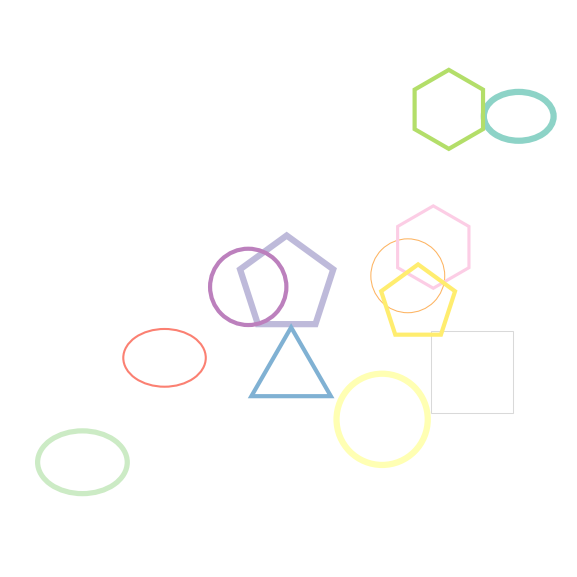[{"shape": "oval", "thickness": 3, "radius": 0.3, "center": [0.898, 0.798]}, {"shape": "circle", "thickness": 3, "radius": 0.39, "center": [0.662, 0.273]}, {"shape": "pentagon", "thickness": 3, "radius": 0.42, "center": [0.496, 0.506]}, {"shape": "oval", "thickness": 1, "radius": 0.36, "center": [0.285, 0.379]}, {"shape": "triangle", "thickness": 2, "radius": 0.4, "center": [0.504, 0.353]}, {"shape": "circle", "thickness": 0.5, "radius": 0.32, "center": [0.706, 0.522]}, {"shape": "hexagon", "thickness": 2, "radius": 0.34, "center": [0.777, 0.81]}, {"shape": "hexagon", "thickness": 1.5, "radius": 0.36, "center": [0.75, 0.571]}, {"shape": "square", "thickness": 0.5, "radius": 0.35, "center": [0.817, 0.354]}, {"shape": "circle", "thickness": 2, "radius": 0.33, "center": [0.43, 0.502]}, {"shape": "oval", "thickness": 2.5, "radius": 0.39, "center": [0.143, 0.199]}, {"shape": "pentagon", "thickness": 2, "radius": 0.34, "center": [0.724, 0.474]}]